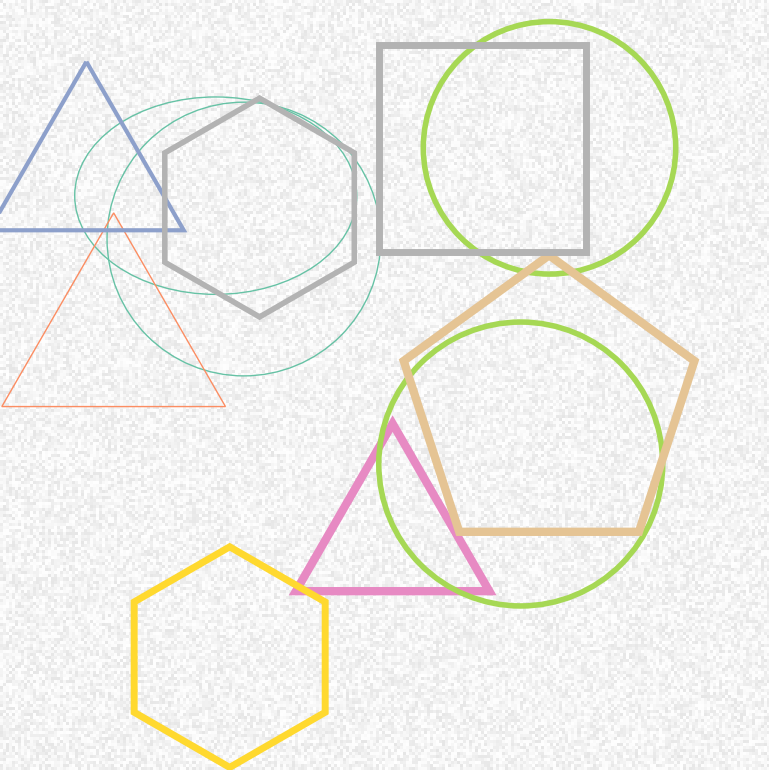[{"shape": "oval", "thickness": 0.5, "radius": 0.92, "center": [0.28, 0.746]}, {"shape": "circle", "thickness": 0.5, "radius": 0.89, "center": [0.317, 0.69]}, {"shape": "triangle", "thickness": 0.5, "radius": 0.84, "center": [0.148, 0.556]}, {"shape": "triangle", "thickness": 1.5, "radius": 0.73, "center": [0.112, 0.774]}, {"shape": "triangle", "thickness": 3, "radius": 0.73, "center": [0.51, 0.305]}, {"shape": "circle", "thickness": 2, "radius": 0.82, "center": [0.714, 0.808]}, {"shape": "circle", "thickness": 2, "radius": 0.92, "center": [0.676, 0.397]}, {"shape": "hexagon", "thickness": 2.5, "radius": 0.72, "center": [0.298, 0.147]}, {"shape": "pentagon", "thickness": 3, "radius": 0.99, "center": [0.713, 0.47]}, {"shape": "square", "thickness": 2.5, "radius": 0.67, "center": [0.626, 0.807]}, {"shape": "hexagon", "thickness": 2, "radius": 0.71, "center": [0.337, 0.73]}]